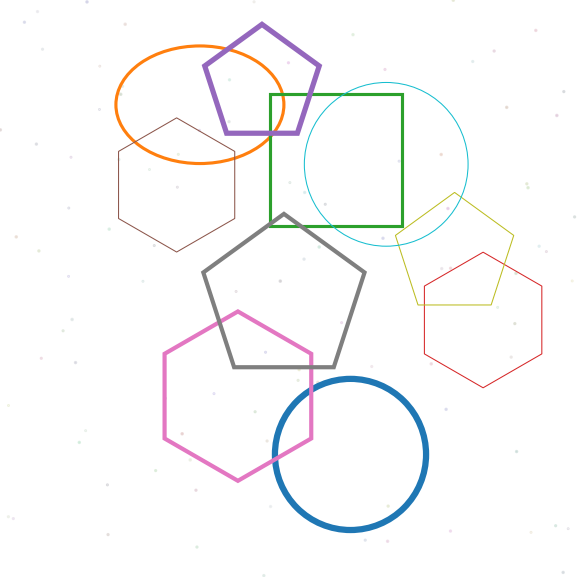[{"shape": "circle", "thickness": 3, "radius": 0.65, "center": [0.607, 0.212]}, {"shape": "oval", "thickness": 1.5, "radius": 0.73, "center": [0.346, 0.818]}, {"shape": "square", "thickness": 1.5, "radius": 0.57, "center": [0.582, 0.723]}, {"shape": "hexagon", "thickness": 0.5, "radius": 0.59, "center": [0.837, 0.445]}, {"shape": "pentagon", "thickness": 2.5, "radius": 0.52, "center": [0.454, 0.853]}, {"shape": "hexagon", "thickness": 0.5, "radius": 0.58, "center": [0.306, 0.679]}, {"shape": "hexagon", "thickness": 2, "radius": 0.73, "center": [0.412, 0.313]}, {"shape": "pentagon", "thickness": 2, "radius": 0.73, "center": [0.492, 0.482]}, {"shape": "pentagon", "thickness": 0.5, "radius": 0.54, "center": [0.787, 0.558]}, {"shape": "circle", "thickness": 0.5, "radius": 0.71, "center": [0.669, 0.715]}]